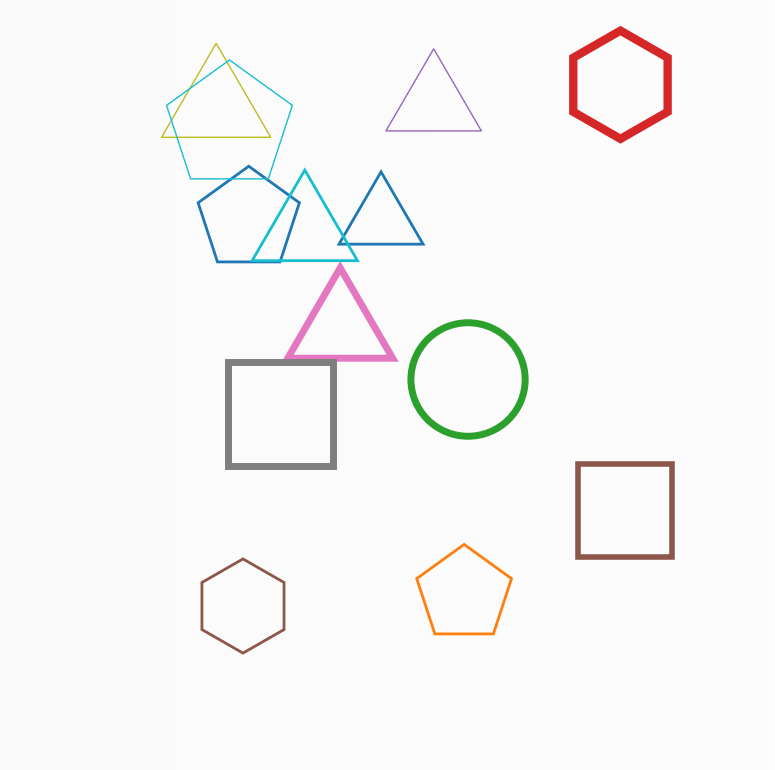[{"shape": "triangle", "thickness": 1, "radius": 0.31, "center": [0.492, 0.714]}, {"shape": "pentagon", "thickness": 1, "radius": 0.34, "center": [0.321, 0.715]}, {"shape": "pentagon", "thickness": 1, "radius": 0.32, "center": [0.599, 0.229]}, {"shape": "circle", "thickness": 2.5, "radius": 0.37, "center": [0.604, 0.507]}, {"shape": "hexagon", "thickness": 3, "radius": 0.35, "center": [0.801, 0.89]}, {"shape": "triangle", "thickness": 0.5, "radius": 0.36, "center": [0.56, 0.866]}, {"shape": "square", "thickness": 2, "radius": 0.3, "center": [0.806, 0.337]}, {"shape": "hexagon", "thickness": 1, "radius": 0.31, "center": [0.314, 0.213]}, {"shape": "triangle", "thickness": 2.5, "radius": 0.39, "center": [0.439, 0.574]}, {"shape": "square", "thickness": 2.5, "radius": 0.34, "center": [0.361, 0.463]}, {"shape": "triangle", "thickness": 0.5, "radius": 0.41, "center": [0.279, 0.862]}, {"shape": "pentagon", "thickness": 0.5, "radius": 0.43, "center": [0.296, 0.837]}, {"shape": "triangle", "thickness": 1, "radius": 0.39, "center": [0.393, 0.701]}]